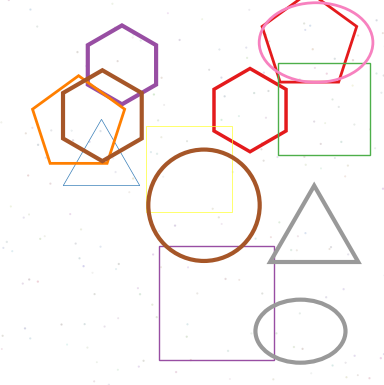[{"shape": "pentagon", "thickness": 2, "radius": 0.65, "center": [0.804, 0.891]}, {"shape": "hexagon", "thickness": 2.5, "radius": 0.54, "center": [0.649, 0.714]}, {"shape": "triangle", "thickness": 0.5, "radius": 0.57, "center": [0.264, 0.575]}, {"shape": "square", "thickness": 1, "radius": 0.59, "center": [0.841, 0.717]}, {"shape": "hexagon", "thickness": 3, "radius": 0.51, "center": [0.317, 0.831]}, {"shape": "square", "thickness": 1, "radius": 0.74, "center": [0.562, 0.213]}, {"shape": "pentagon", "thickness": 2, "radius": 0.63, "center": [0.204, 0.677]}, {"shape": "square", "thickness": 0.5, "radius": 0.56, "center": [0.49, 0.56]}, {"shape": "hexagon", "thickness": 3, "radius": 0.59, "center": [0.266, 0.699]}, {"shape": "circle", "thickness": 3, "radius": 0.72, "center": [0.53, 0.467]}, {"shape": "oval", "thickness": 2, "radius": 0.74, "center": [0.821, 0.89]}, {"shape": "oval", "thickness": 3, "radius": 0.58, "center": [0.78, 0.14]}, {"shape": "triangle", "thickness": 3, "radius": 0.66, "center": [0.816, 0.386]}]